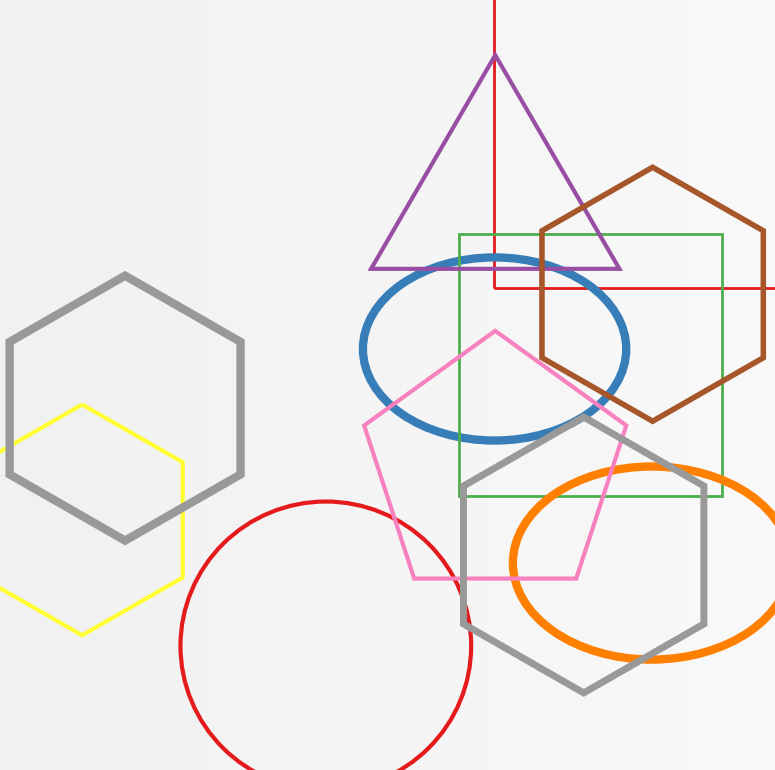[{"shape": "circle", "thickness": 1.5, "radius": 0.94, "center": [0.42, 0.161]}, {"shape": "square", "thickness": 1, "radius": 0.96, "center": [0.829, 0.817]}, {"shape": "oval", "thickness": 3, "radius": 0.85, "center": [0.638, 0.547]}, {"shape": "square", "thickness": 1, "radius": 0.85, "center": [0.762, 0.526]}, {"shape": "triangle", "thickness": 1.5, "radius": 0.92, "center": [0.639, 0.743]}, {"shape": "oval", "thickness": 3, "radius": 0.9, "center": [0.841, 0.269]}, {"shape": "hexagon", "thickness": 1.5, "radius": 0.75, "center": [0.106, 0.325]}, {"shape": "hexagon", "thickness": 2, "radius": 0.82, "center": [0.842, 0.618]}, {"shape": "pentagon", "thickness": 1.5, "radius": 0.89, "center": [0.639, 0.392]}, {"shape": "hexagon", "thickness": 3, "radius": 0.86, "center": [0.161, 0.47]}, {"shape": "hexagon", "thickness": 2.5, "radius": 0.9, "center": [0.753, 0.279]}]